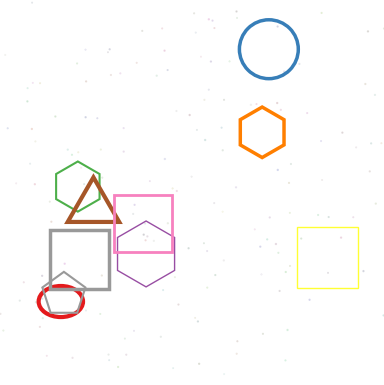[{"shape": "oval", "thickness": 3, "radius": 0.29, "center": [0.158, 0.217]}, {"shape": "circle", "thickness": 2.5, "radius": 0.38, "center": [0.698, 0.872]}, {"shape": "hexagon", "thickness": 1.5, "radius": 0.33, "center": [0.202, 0.515]}, {"shape": "hexagon", "thickness": 1, "radius": 0.43, "center": [0.379, 0.34]}, {"shape": "hexagon", "thickness": 2.5, "radius": 0.33, "center": [0.681, 0.656]}, {"shape": "square", "thickness": 1, "radius": 0.4, "center": [0.851, 0.332]}, {"shape": "triangle", "thickness": 3, "radius": 0.39, "center": [0.243, 0.462]}, {"shape": "square", "thickness": 2, "radius": 0.37, "center": [0.372, 0.419]}, {"shape": "pentagon", "thickness": 1.5, "radius": 0.29, "center": [0.166, 0.235]}, {"shape": "square", "thickness": 2.5, "radius": 0.38, "center": [0.207, 0.326]}]